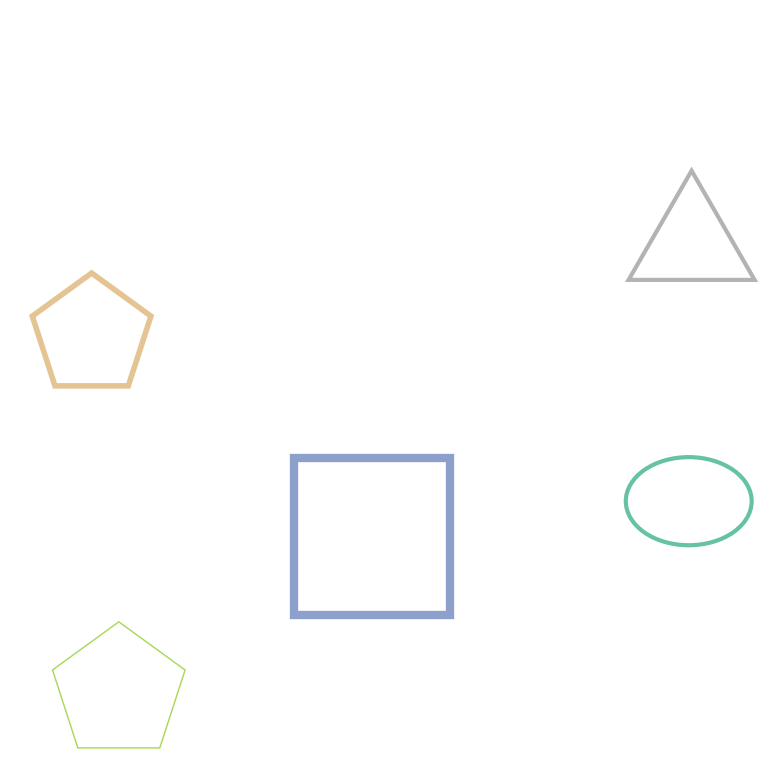[{"shape": "oval", "thickness": 1.5, "radius": 0.41, "center": [0.894, 0.349]}, {"shape": "square", "thickness": 3, "radius": 0.51, "center": [0.483, 0.303]}, {"shape": "pentagon", "thickness": 0.5, "radius": 0.45, "center": [0.154, 0.102]}, {"shape": "pentagon", "thickness": 2, "radius": 0.41, "center": [0.119, 0.564]}, {"shape": "triangle", "thickness": 1.5, "radius": 0.47, "center": [0.898, 0.684]}]